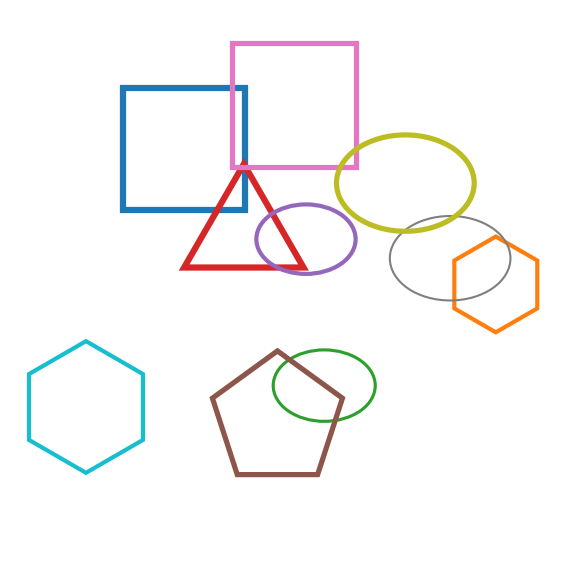[{"shape": "square", "thickness": 3, "radius": 0.53, "center": [0.319, 0.741]}, {"shape": "hexagon", "thickness": 2, "radius": 0.41, "center": [0.859, 0.507]}, {"shape": "oval", "thickness": 1.5, "radius": 0.44, "center": [0.561, 0.331]}, {"shape": "triangle", "thickness": 3, "radius": 0.6, "center": [0.422, 0.596]}, {"shape": "oval", "thickness": 2, "radius": 0.43, "center": [0.53, 0.585]}, {"shape": "pentagon", "thickness": 2.5, "radius": 0.59, "center": [0.48, 0.273]}, {"shape": "square", "thickness": 2.5, "radius": 0.54, "center": [0.509, 0.818]}, {"shape": "oval", "thickness": 1, "radius": 0.52, "center": [0.779, 0.552]}, {"shape": "oval", "thickness": 2.5, "radius": 0.6, "center": [0.702, 0.682]}, {"shape": "hexagon", "thickness": 2, "radius": 0.57, "center": [0.149, 0.294]}]